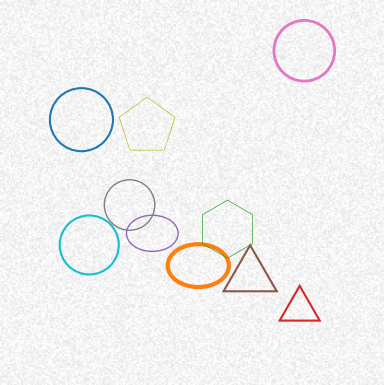[{"shape": "circle", "thickness": 1.5, "radius": 0.41, "center": [0.212, 0.689]}, {"shape": "oval", "thickness": 3, "radius": 0.4, "center": [0.515, 0.31]}, {"shape": "hexagon", "thickness": 0.5, "radius": 0.38, "center": [0.591, 0.405]}, {"shape": "triangle", "thickness": 1.5, "radius": 0.3, "center": [0.778, 0.197]}, {"shape": "oval", "thickness": 1, "radius": 0.34, "center": [0.396, 0.394]}, {"shape": "triangle", "thickness": 1.5, "radius": 0.4, "center": [0.65, 0.283]}, {"shape": "circle", "thickness": 2, "radius": 0.39, "center": [0.79, 0.868]}, {"shape": "circle", "thickness": 1, "radius": 0.33, "center": [0.336, 0.468]}, {"shape": "pentagon", "thickness": 0.5, "radius": 0.38, "center": [0.382, 0.672]}, {"shape": "circle", "thickness": 1.5, "radius": 0.38, "center": [0.232, 0.364]}]